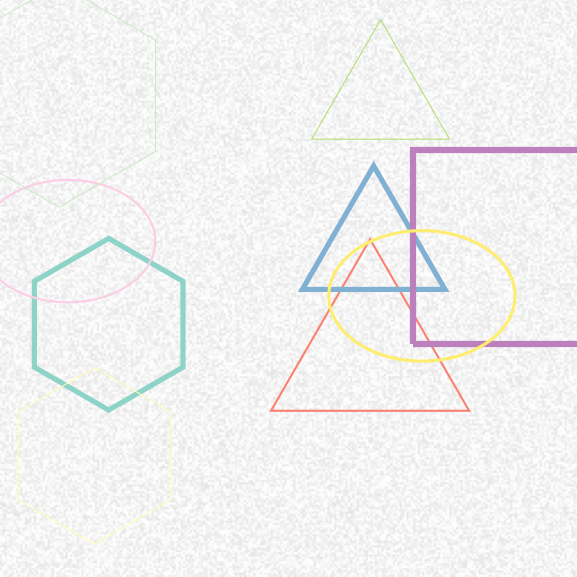[{"shape": "hexagon", "thickness": 2.5, "radius": 0.74, "center": [0.188, 0.438]}, {"shape": "hexagon", "thickness": 0.5, "radius": 0.76, "center": [0.164, 0.21]}, {"shape": "triangle", "thickness": 1, "radius": 0.99, "center": [0.641, 0.387]}, {"shape": "triangle", "thickness": 2.5, "radius": 0.71, "center": [0.647, 0.569]}, {"shape": "triangle", "thickness": 0.5, "radius": 0.69, "center": [0.659, 0.827]}, {"shape": "oval", "thickness": 1, "radius": 0.76, "center": [0.117, 0.582]}, {"shape": "square", "thickness": 3, "radius": 0.84, "center": [0.883, 0.571]}, {"shape": "hexagon", "thickness": 0.5, "radius": 0.97, "center": [0.102, 0.834]}, {"shape": "oval", "thickness": 1.5, "radius": 0.81, "center": [0.731, 0.487]}]